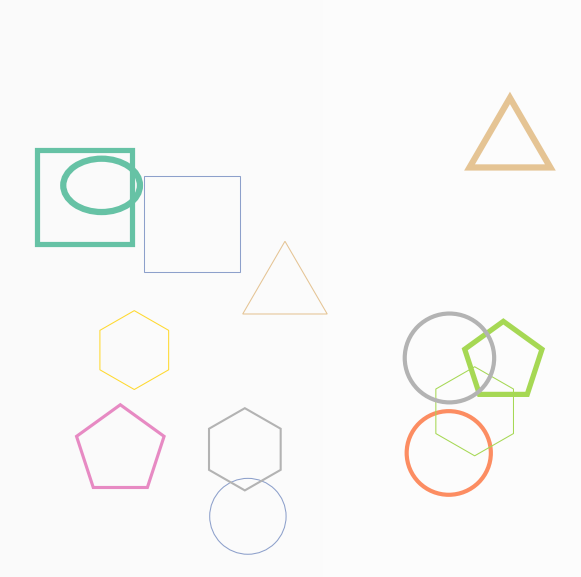[{"shape": "square", "thickness": 2.5, "radius": 0.41, "center": [0.145, 0.658]}, {"shape": "oval", "thickness": 3, "radius": 0.33, "center": [0.175, 0.678]}, {"shape": "circle", "thickness": 2, "radius": 0.36, "center": [0.772, 0.215]}, {"shape": "square", "thickness": 0.5, "radius": 0.41, "center": [0.33, 0.611]}, {"shape": "circle", "thickness": 0.5, "radius": 0.33, "center": [0.426, 0.105]}, {"shape": "pentagon", "thickness": 1.5, "radius": 0.4, "center": [0.207, 0.219]}, {"shape": "hexagon", "thickness": 0.5, "radius": 0.39, "center": [0.817, 0.287]}, {"shape": "pentagon", "thickness": 2.5, "radius": 0.35, "center": [0.866, 0.373]}, {"shape": "hexagon", "thickness": 0.5, "radius": 0.34, "center": [0.231, 0.393]}, {"shape": "triangle", "thickness": 3, "radius": 0.4, "center": [0.877, 0.749]}, {"shape": "triangle", "thickness": 0.5, "radius": 0.42, "center": [0.49, 0.497]}, {"shape": "hexagon", "thickness": 1, "radius": 0.36, "center": [0.421, 0.221]}, {"shape": "circle", "thickness": 2, "radius": 0.38, "center": [0.773, 0.379]}]